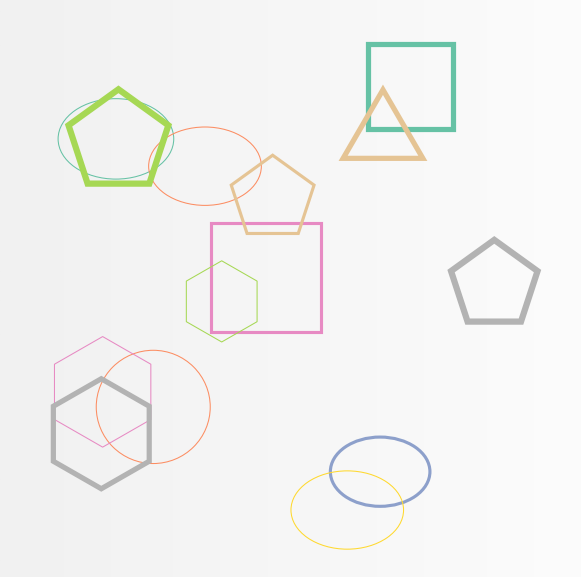[{"shape": "oval", "thickness": 0.5, "radius": 0.5, "center": [0.199, 0.759]}, {"shape": "square", "thickness": 2.5, "radius": 0.37, "center": [0.707, 0.849]}, {"shape": "circle", "thickness": 0.5, "radius": 0.49, "center": [0.264, 0.295]}, {"shape": "oval", "thickness": 0.5, "radius": 0.48, "center": [0.353, 0.711]}, {"shape": "oval", "thickness": 1.5, "radius": 0.43, "center": [0.654, 0.182]}, {"shape": "hexagon", "thickness": 0.5, "radius": 0.48, "center": [0.177, 0.321]}, {"shape": "square", "thickness": 1.5, "radius": 0.47, "center": [0.458, 0.519]}, {"shape": "pentagon", "thickness": 3, "radius": 0.45, "center": [0.204, 0.754]}, {"shape": "hexagon", "thickness": 0.5, "radius": 0.35, "center": [0.381, 0.477]}, {"shape": "oval", "thickness": 0.5, "radius": 0.48, "center": [0.597, 0.116]}, {"shape": "pentagon", "thickness": 1.5, "radius": 0.37, "center": [0.469, 0.655]}, {"shape": "triangle", "thickness": 2.5, "radius": 0.4, "center": [0.659, 0.765]}, {"shape": "pentagon", "thickness": 3, "radius": 0.39, "center": [0.85, 0.506]}, {"shape": "hexagon", "thickness": 2.5, "radius": 0.48, "center": [0.174, 0.248]}]